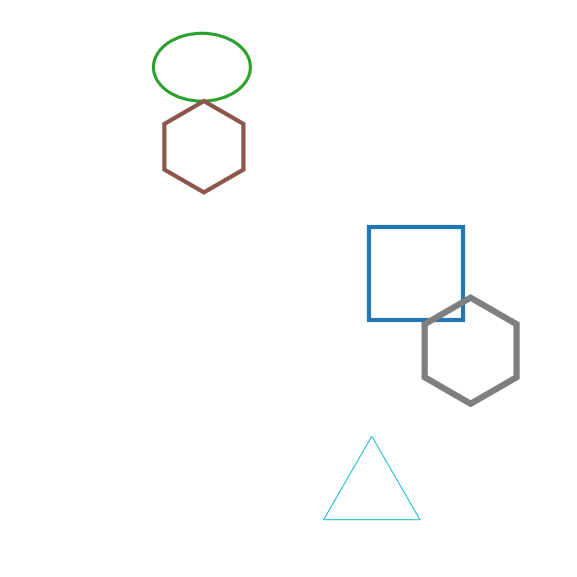[{"shape": "square", "thickness": 2, "radius": 0.4, "center": [0.72, 0.525]}, {"shape": "oval", "thickness": 1.5, "radius": 0.42, "center": [0.35, 0.883]}, {"shape": "hexagon", "thickness": 2, "radius": 0.4, "center": [0.353, 0.745]}, {"shape": "hexagon", "thickness": 3, "radius": 0.46, "center": [0.815, 0.392]}, {"shape": "triangle", "thickness": 0.5, "radius": 0.48, "center": [0.644, 0.147]}]